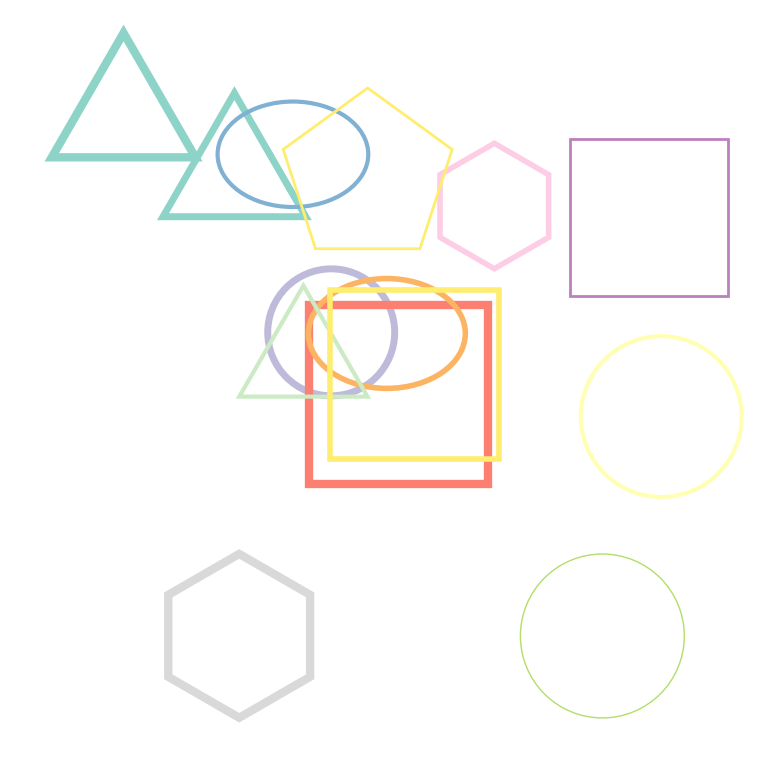[{"shape": "triangle", "thickness": 2.5, "radius": 0.54, "center": [0.304, 0.772]}, {"shape": "triangle", "thickness": 3, "radius": 0.54, "center": [0.16, 0.85]}, {"shape": "circle", "thickness": 1.5, "radius": 0.52, "center": [0.859, 0.459]}, {"shape": "circle", "thickness": 2.5, "radius": 0.41, "center": [0.43, 0.568]}, {"shape": "square", "thickness": 3, "radius": 0.58, "center": [0.517, 0.487]}, {"shape": "oval", "thickness": 1.5, "radius": 0.49, "center": [0.38, 0.8]}, {"shape": "oval", "thickness": 2, "radius": 0.51, "center": [0.502, 0.567]}, {"shape": "circle", "thickness": 0.5, "radius": 0.53, "center": [0.782, 0.174]}, {"shape": "hexagon", "thickness": 2, "radius": 0.41, "center": [0.642, 0.732]}, {"shape": "hexagon", "thickness": 3, "radius": 0.53, "center": [0.311, 0.174]}, {"shape": "square", "thickness": 1, "radius": 0.51, "center": [0.843, 0.717]}, {"shape": "triangle", "thickness": 1.5, "radius": 0.48, "center": [0.394, 0.533]}, {"shape": "square", "thickness": 2, "radius": 0.55, "center": [0.538, 0.514]}, {"shape": "pentagon", "thickness": 1, "radius": 0.58, "center": [0.478, 0.77]}]